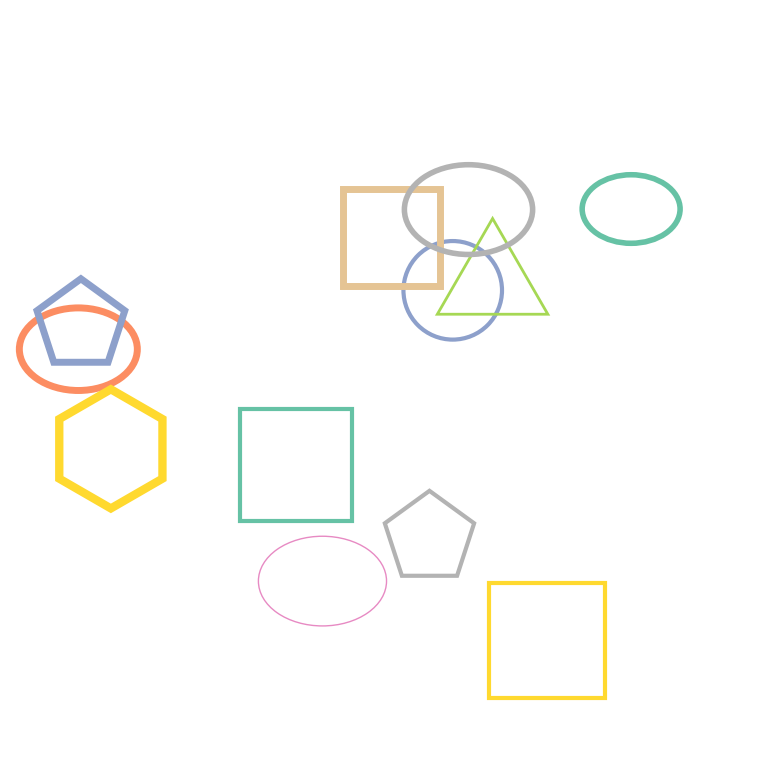[{"shape": "oval", "thickness": 2, "radius": 0.32, "center": [0.82, 0.729]}, {"shape": "square", "thickness": 1.5, "radius": 0.37, "center": [0.384, 0.396]}, {"shape": "oval", "thickness": 2.5, "radius": 0.38, "center": [0.102, 0.546]}, {"shape": "circle", "thickness": 1.5, "radius": 0.32, "center": [0.588, 0.623]}, {"shape": "pentagon", "thickness": 2.5, "radius": 0.3, "center": [0.105, 0.578]}, {"shape": "oval", "thickness": 0.5, "radius": 0.42, "center": [0.419, 0.245]}, {"shape": "triangle", "thickness": 1, "radius": 0.41, "center": [0.64, 0.633]}, {"shape": "hexagon", "thickness": 3, "radius": 0.39, "center": [0.144, 0.417]}, {"shape": "square", "thickness": 1.5, "radius": 0.37, "center": [0.71, 0.169]}, {"shape": "square", "thickness": 2.5, "radius": 0.32, "center": [0.509, 0.691]}, {"shape": "oval", "thickness": 2, "radius": 0.42, "center": [0.608, 0.728]}, {"shape": "pentagon", "thickness": 1.5, "radius": 0.3, "center": [0.558, 0.302]}]